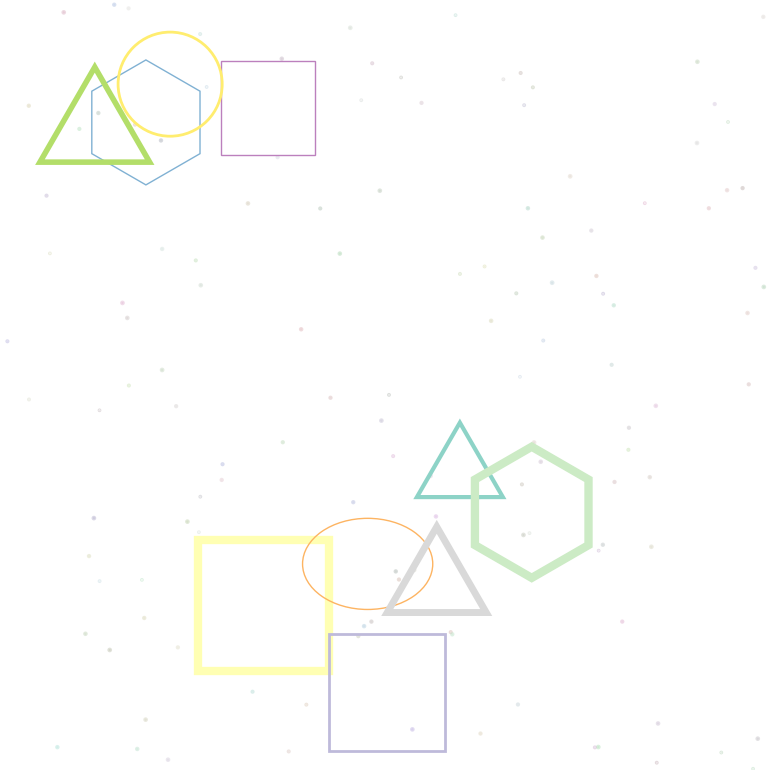[{"shape": "triangle", "thickness": 1.5, "radius": 0.32, "center": [0.597, 0.387]}, {"shape": "square", "thickness": 3, "radius": 0.42, "center": [0.342, 0.214]}, {"shape": "square", "thickness": 1, "radius": 0.38, "center": [0.503, 0.1]}, {"shape": "hexagon", "thickness": 0.5, "radius": 0.41, "center": [0.189, 0.841]}, {"shape": "oval", "thickness": 0.5, "radius": 0.42, "center": [0.477, 0.268]}, {"shape": "triangle", "thickness": 2, "radius": 0.41, "center": [0.123, 0.831]}, {"shape": "triangle", "thickness": 2.5, "radius": 0.37, "center": [0.567, 0.242]}, {"shape": "square", "thickness": 0.5, "radius": 0.31, "center": [0.348, 0.86]}, {"shape": "hexagon", "thickness": 3, "radius": 0.43, "center": [0.691, 0.335]}, {"shape": "circle", "thickness": 1, "radius": 0.34, "center": [0.221, 0.891]}]